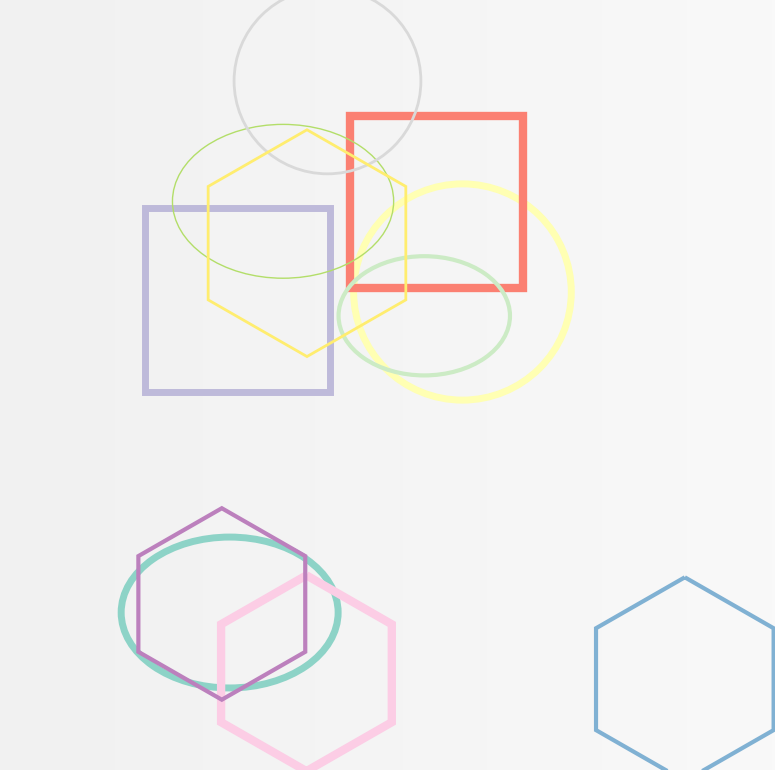[{"shape": "oval", "thickness": 2.5, "radius": 0.7, "center": [0.296, 0.205]}, {"shape": "circle", "thickness": 2.5, "radius": 0.7, "center": [0.597, 0.621]}, {"shape": "square", "thickness": 2.5, "radius": 0.6, "center": [0.306, 0.61]}, {"shape": "square", "thickness": 3, "radius": 0.56, "center": [0.563, 0.738]}, {"shape": "hexagon", "thickness": 1.5, "radius": 0.66, "center": [0.884, 0.118]}, {"shape": "oval", "thickness": 0.5, "radius": 0.71, "center": [0.365, 0.739]}, {"shape": "hexagon", "thickness": 3, "radius": 0.64, "center": [0.395, 0.126]}, {"shape": "circle", "thickness": 1, "radius": 0.6, "center": [0.423, 0.895]}, {"shape": "hexagon", "thickness": 1.5, "radius": 0.62, "center": [0.286, 0.216]}, {"shape": "oval", "thickness": 1.5, "radius": 0.55, "center": [0.547, 0.59]}, {"shape": "hexagon", "thickness": 1, "radius": 0.74, "center": [0.396, 0.684]}]